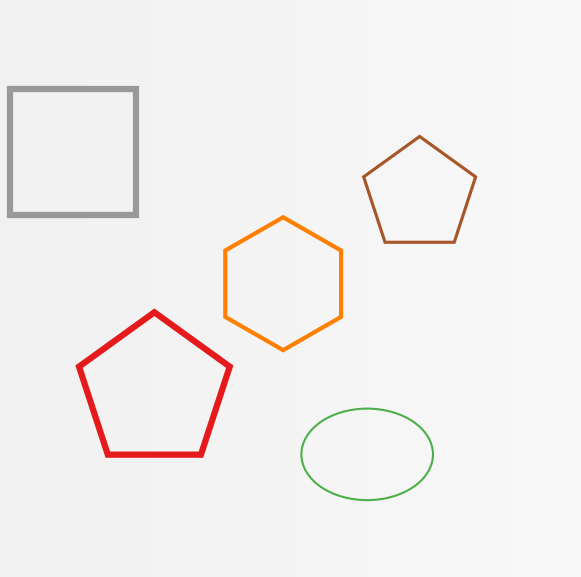[{"shape": "pentagon", "thickness": 3, "radius": 0.68, "center": [0.266, 0.322]}, {"shape": "oval", "thickness": 1, "radius": 0.57, "center": [0.632, 0.212]}, {"shape": "hexagon", "thickness": 2, "radius": 0.58, "center": [0.487, 0.508]}, {"shape": "pentagon", "thickness": 1.5, "radius": 0.51, "center": [0.722, 0.662]}, {"shape": "square", "thickness": 3, "radius": 0.54, "center": [0.125, 0.736]}]